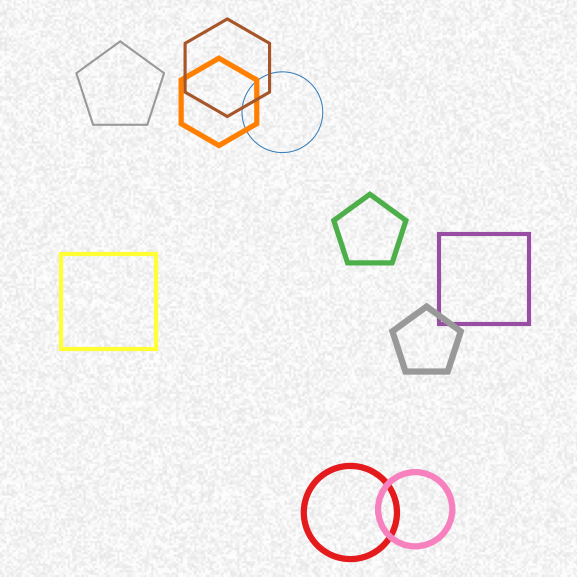[{"shape": "circle", "thickness": 3, "radius": 0.4, "center": [0.607, 0.112]}, {"shape": "circle", "thickness": 0.5, "radius": 0.35, "center": [0.489, 0.805]}, {"shape": "pentagon", "thickness": 2.5, "radius": 0.33, "center": [0.64, 0.597]}, {"shape": "square", "thickness": 2, "radius": 0.39, "center": [0.838, 0.516]}, {"shape": "hexagon", "thickness": 2.5, "radius": 0.38, "center": [0.379, 0.823]}, {"shape": "square", "thickness": 2, "radius": 0.41, "center": [0.188, 0.478]}, {"shape": "hexagon", "thickness": 1.5, "radius": 0.42, "center": [0.394, 0.882]}, {"shape": "circle", "thickness": 3, "radius": 0.32, "center": [0.719, 0.117]}, {"shape": "pentagon", "thickness": 1, "radius": 0.4, "center": [0.208, 0.848]}, {"shape": "pentagon", "thickness": 3, "radius": 0.31, "center": [0.739, 0.406]}]